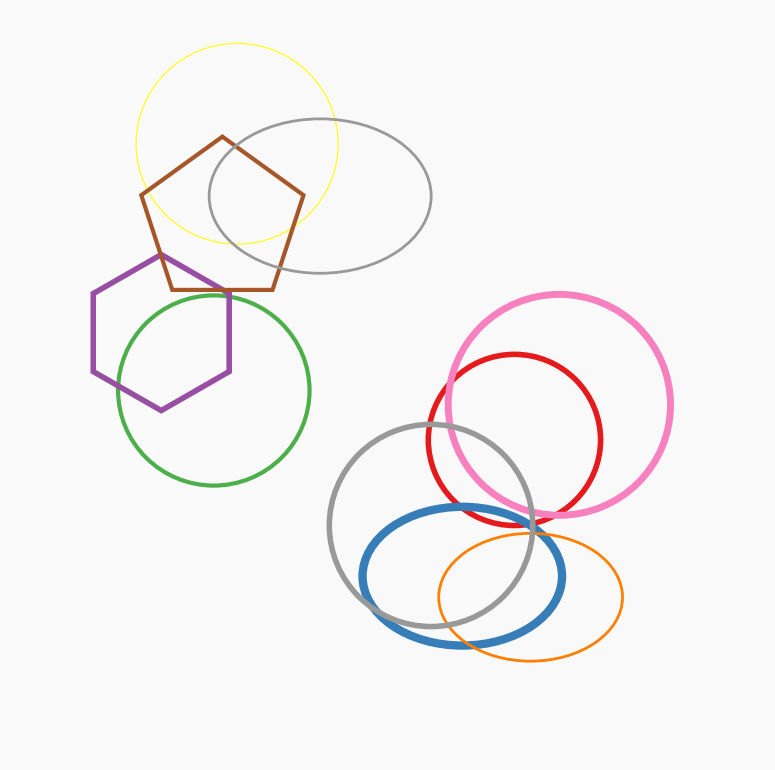[{"shape": "circle", "thickness": 2, "radius": 0.56, "center": [0.664, 0.429]}, {"shape": "oval", "thickness": 3, "radius": 0.64, "center": [0.597, 0.252]}, {"shape": "circle", "thickness": 1.5, "radius": 0.62, "center": [0.276, 0.493]}, {"shape": "hexagon", "thickness": 2, "radius": 0.51, "center": [0.208, 0.568]}, {"shape": "oval", "thickness": 1, "radius": 0.59, "center": [0.685, 0.224]}, {"shape": "circle", "thickness": 0.5, "radius": 0.65, "center": [0.306, 0.813]}, {"shape": "pentagon", "thickness": 1.5, "radius": 0.55, "center": [0.287, 0.713]}, {"shape": "circle", "thickness": 2.5, "radius": 0.72, "center": [0.722, 0.474]}, {"shape": "circle", "thickness": 2, "radius": 0.66, "center": [0.556, 0.318]}, {"shape": "oval", "thickness": 1, "radius": 0.72, "center": [0.413, 0.745]}]